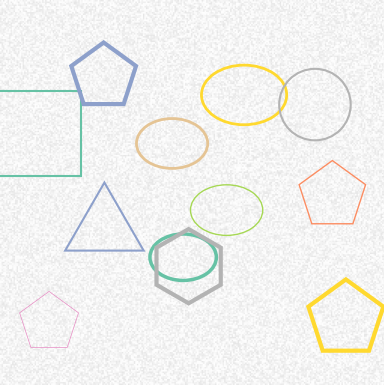[{"shape": "oval", "thickness": 2.5, "radius": 0.43, "center": [0.476, 0.332]}, {"shape": "square", "thickness": 1.5, "radius": 0.55, "center": [0.101, 0.653]}, {"shape": "pentagon", "thickness": 1, "radius": 0.45, "center": [0.863, 0.492]}, {"shape": "triangle", "thickness": 1.5, "radius": 0.59, "center": [0.271, 0.408]}, {"shape": "pentagon", "thickness": 3, "radius": 0.44, "center": [0.269, 0.801]}, {"shape": "pentagon", "thickness": 0.5, "radius": 0.4, "center": [0.127, 0.163]}, {"shape": "oval", "thickness": 1, "radius": 0.47, "center": [0.589, 0.454]}, {"shape": "oval", "thickness": 2, "radius": 0.55, "center": [0.634, 0.753]}, {"shape": "pentagon", "thickness": 3, "radius": 0.51, "center": [0.898, 0.172]}, {"shape": "oval", "thickness": 2, "radius": 0.46, "center": [0.447, 0.627]}, {"shape": "hexagon", "thickness": 3, "radius": 0.48, "center": [0.49, 0.309]}, {"shape": "circle", "thickness": 1.5, "radius": 0.46, "center": [0.818, 0.728]}]